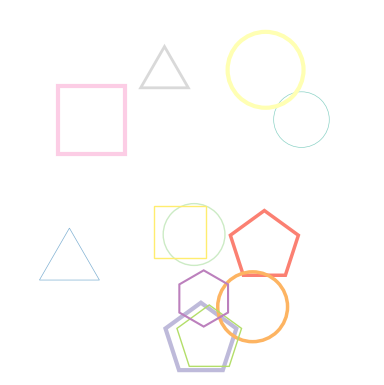[{"shape": "circle", "thickness": 0.5, "radius": 0.36, "center": [0.783, 0.689]}, {"shape": "circle", "thickness": 3, "radius": 0.49, "center": [0.69, 0.819]}, {"shape": "pentagon", "thickness": 3, "radius": 0.48, "center": [0.522, 0.117]}, {"shape": "pentagon", "thickness": 2.5, "radius": 0.46, "center": [0.687, 0.36]}, {"shape": "triangle", "thickness": 0.5, "radius": 0.45, "center": [0.18, 0.318]}, {"shape": "circle", "thickness": 2.5, "radius": 0.45, "center": [0.656, 0.203]}, {"shape": "pentagon", "thickness": 1, "radius": 0.44, "center": [0.543, 0.12]}, {"shape": "square", "thickness": 3, "radius": 0.44, "center": [0.238, 0.689]}, {"shape": "triangle", "thickness": 2, "radius": 0.36, "center": [0.427, 0.808]}, {"shape": "hexagon", "thickness": 1.5, "radius": 0.37, "center": [0.529, 0.225]}, {"shape": "circle", "thickness": 1, "radius": 0.4, "center": [0.504, 0.391]}, {"shape": "square", "thickness": 1, "radius": 0.34, "center": [0.467, 0.398]}]